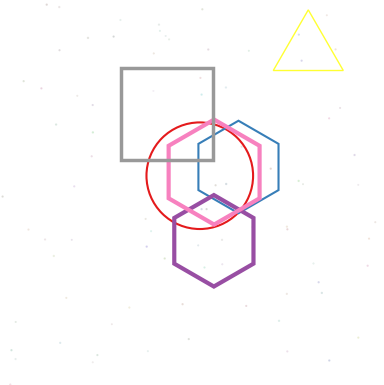[{"shape": "circle", "thickness": 1.5, "radius": 0.69, "center": [0.519, 0.544]}, {"shape": "hexagon", "thickness": 1.5, "radius": 0.6, "center": [0.619, 0.566]}, {"shape": "hexagon", "thickness": 3, "radius": 0.59, "center": [0.556, 0.375]}, {"shape": "triangle", "thickness": 1, "radius": 0.52, "center": [0.801, 0.869]}, {"shape": "hexagon", "thickness": 3, "radius": 0.68, "center": [0.556, 0.553]}, {"shape": "square", "thickness": 2.5, "radius": 0.6, "center": [0.433, 0.705]}]